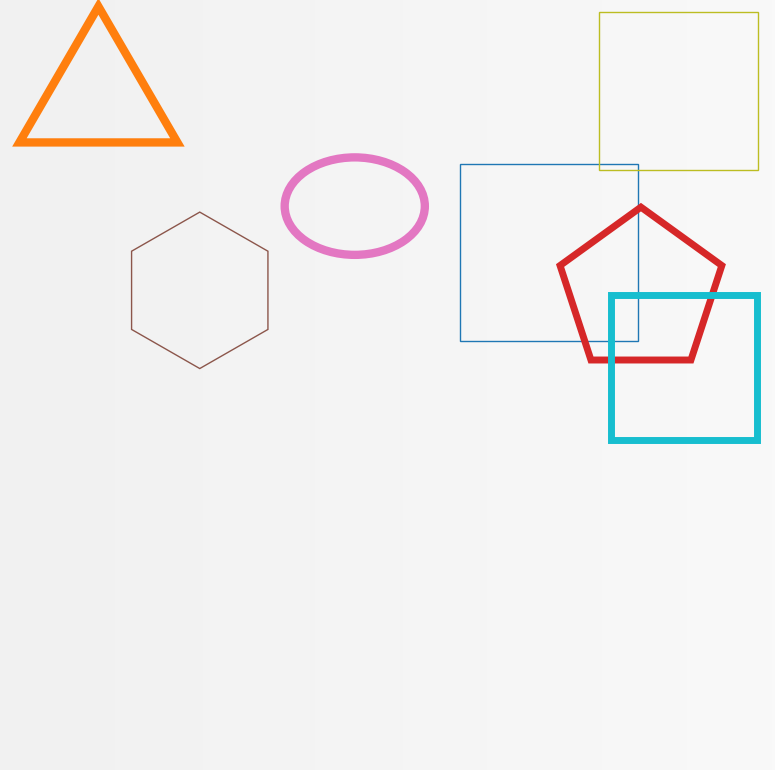[{"shape": "square", "thickness": 0.5, "radius": 0.57, "center": [0.708, 0.672]}, {"shape": "triangle", "thickness": 3, "radius": 0.59, "center": [0.127, 0.874]}, {"shape": "pentagon", "thickness": 2.5, "radius": 0.55, "center": [0.827, 0.621]}, {"shape": "hexagon", "thickness": 0.5, "radius": 0.51, "center": [0.258, 0.623]}, {"shape": "oval", "thickness": 3, "radius": 0.45, "center": [0.458, 0.732]}, {"shape": "square", "thickness": 0.5, "radius": 0.51, "center": [0.875, 0.882]}, {"shape": "square", "thickness": 2.5, "radius": 0.47, "center": [0.882, 0.522]}]